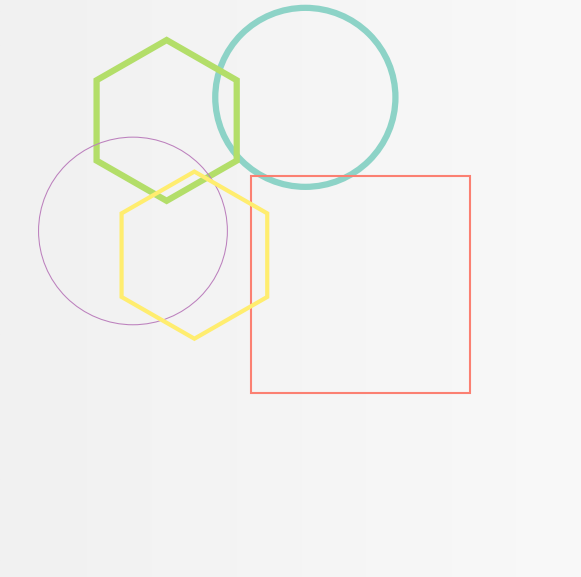[{"shape": "circle", "thickness": 3, "radius": 0.77, "center": [0.525, 0.831]}, {"shape": "square", "thickness": 1, "radius": 0.94, "center": [0.62, 0.507]}, {"shape": "hexagon", "thickness": 3, "radius": 0.7, "center": [0.287, 0.791]}, {"shape": "circle", "thickness": 0.5, "radius": 0.81, "center": [0.229, 0.599]}, {"shape": "hexagon", "thickness": 2, "radius": 0.72, "center": [0.334, 0.557]}]